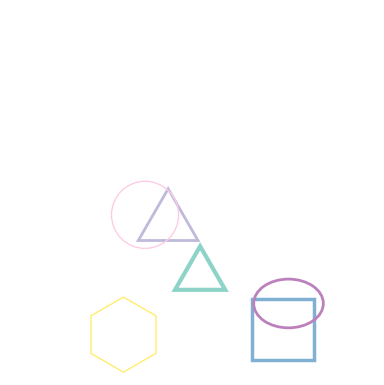[{"shape": "triangle", "thickness": 3, "radius": 0.38, "center": [0.52, 0.285]}, {"shape": "triangle", "thickness": 2, "radius": 0.45, "center": [0.437, 0.42]}, {"shape": "square", "thickness": 2.5, "radius": 0.4, "center": [0.735, 0.144]}, {"shape": "circle", "thickness": 1, "radius": 0.44, "center": [0.377, 0.442]}, {"shape": "oval", "thickness": 2, "radius": 0.45, "center": [0.749, 0.212]}, {"shape": "hexagon", "thickness": 1, "radius": 0.49, "center": [0.321, 0.131]}]